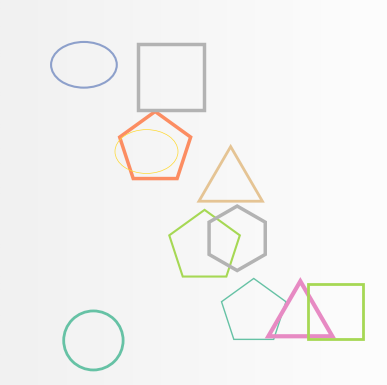[{"shape": "pentagon", "thickness": 1, "radius": 0.44, "center": [0.655, 0.189]}, {"shape": "circle", "thickness": 2, "radius": 0.38, "center": [0.241, 0.116]}, {"shape": "pentagon", "thickness": 2.5, "radius": 0.48, "center": [0.4, 0.614]}, {"shape": "oval", "thickness": 1.5, "radius": 0.42, "center": [0.217, 0.832]}, {"shape": "triangle", "thickness": 3, "radius": 0.48, "center": [0.775, 0.174]}, {"shape": "square", "thickness": 2, "radius": 0.36, "center": [0.865, 0.192]}, {"shape": "pentagon", "thickness": 1.5, "radius": 0.48, "center": [0.528, 0.359]}, {"shape": "oval", "thickness": 0.5, "radius": 0.41, "center": [0.378, 0.606]}, {"shape": "triangle", "thickness": 2, "radius": 0.47, "center": [0.595, 0.525]}, {"shape": "square", "thickness": 2.5, "radius": 0.43, "center": [0.442, 0.8]}, {"shape": "hexagon", "thickness": 2.5, "radius": 0.42, "center": [0.612, 0.381]}]